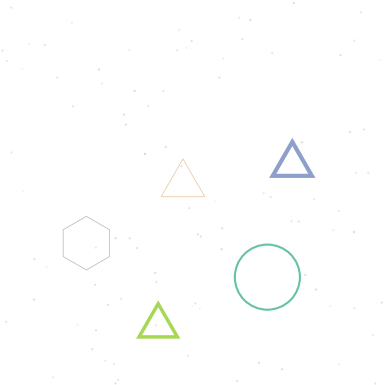[{"shape": "circle", "thickness": 1.5, "radius": 0.42, "center": [0.694, 0.28]}, {"shape": "triangle", "thickness": 3, "radius": 0.29, "center": [0.759, 0.573]}, {"shape": "triangle", "thickness": 2.5, "radius": 0.29, "center": [0.411, 0.154]}, {"shape": "triangle", "thickness": 0.5, "radius": 0.33, "center": [0.475, 0.522]}, {"shape": "hexagon", "thickness": 0.5, "radius": 0.35, "center": [0.224, 0.368]}]